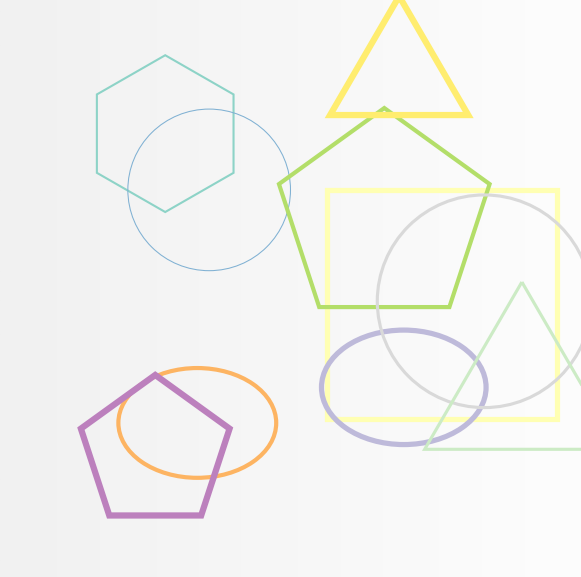[{"shape": "hexagon", "thickness": 1, "radius": 0.68, "center": [0.284, 0.768]}, {"shape": "square", "thickness": 2.5, "radius": 0.99, "center": [0.76, 0.472]}, {"shape": "oval", "thickness": 2.5, "radius": 0.71, "center": [0.695, 0.328]}, {"shape": "circle", "thickness": 0.5, "radius": 0.7, "center": [0.36, 0.67]}, {"shape": "oval", "thickness": 2, "radius": 0.68, "center": [0.339, 0.267]}, {"shape": "pentagon", "thickness": 2, "radius": 0.95, "center": [0.661, 0.622]}, {"shape": "circle", "thickness": 1.5, "radius": 0.92, "center": [0.833, 0.477]}, {"shape": "pentagon", "thickness": 3, "radius": 0.67, "center": [0.267, 0.215]}, {"shape": "triangle", "thickness": 1.5, "radius": 0.97, "center": [0.898, 0.318]}, {"shape": "triangle", "thickness": 3, "radius": 0.69, "center": [0.687, 0.869]}]